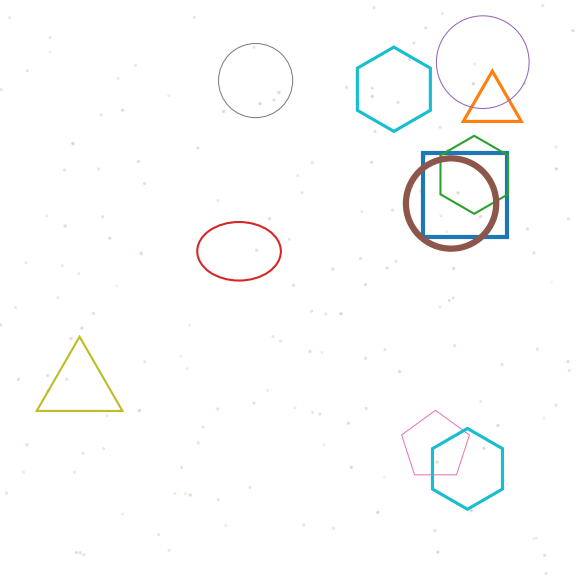[{"shape": "square", "thickness": 2, "radius": 0.37, "center": [0.806, 0.661]}, {"shape": "triangle", "thickness": 1.5, "radius": 0.29, "center": [0.853, 0.818]}, {"shape": "hexagon", "thickness": 1, "radius": 0.34, "center": [0.821, 0.696]}, {"shape": "oval", "thickness": 1, "radius": 0.36, "center": [0.414, 0.564]}, {"shape": "circle", "thickness": 0.5, "radius": 0.4, "center": [0.836, 0.891]}, {"shape": "circle", "thickness": 3, "radius": 0.39, "center": [0.781, 0.647]}, {"shape": "pentagon", "thickness": 0.5, "radius": 0.31, "center": [0.754, 0.227]}, {"shape": "circle", "thickness": 0.5, "radius": 0.32, "center": [0.443, 0.86]}, {"shape": "triangle", "thickness": 1, "radius": 0.43, "center": [0.138, 0.33]}, {"shape": "hexagon", "thickness": 1.5, "radius": 0.36, "center": [0.682, 0.845]}, {"shape": "hexagon", "thickness": 1.5, "radius": 0.35, "center": [0.809, 0.187]}]